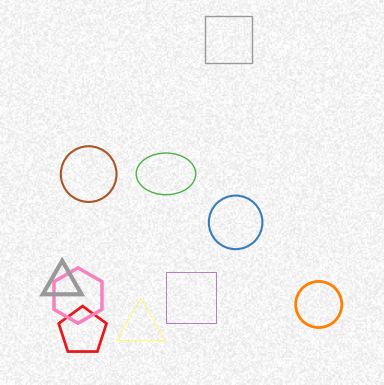[{"shape": "pentagon", "thickness": 2, "radius": 0.33, "center": [0.215, 0.14]}, {"shape": "circle", "thickness": 1.5, "radius": 0.35, "center": [0.612, 0.422]}, {"shape": "oval", "thickness": 1, "radius": 0.39, "center": [0.431, 0.548]}, {"shape": "square", "thickness": 0.5, "radius": 0.33, "center": [0.496, 0.227]}, {"shape": "circle", "thickness": 2, "radius": 0.3, "center": [0.828, 0.209]}, {"shape": "triangle", "thickness": 0.5, "radius": 0.36, "center": [0.366, 0.152]}, {"shape": "circle", "thickness": 1.5, "radius": 0.36, "center": [0.23, 0.548]}, {"shape": "hexagon", "thickness": 2.5, "radius": 0.36, "center": [0.203, 0.232]}, {"shape": "triangle", "thickness": 3, "radius": 0.29, "center": [0.162, 0.265]}, {"shape": "square", "thickness": 1, "radius": 0.31, "center": [0.594, 0.898]}]